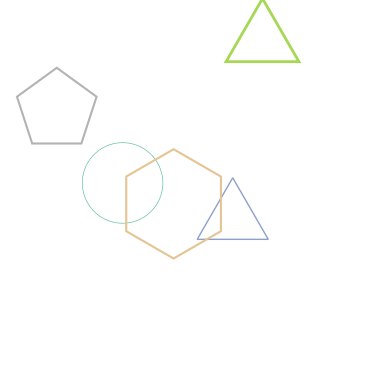[{"shape": "circle", "thickness": 0.5, "radius": 0.52, "center": [0.318, 0.525]}, {"shape": "triangle", "thickness": 1, "radius": 0.53, "center": [0.604, 0.432]}, {"shape": "triangle", "thickness": 2, "radius": 0.55, "center": [0.682, 0.894]}, {"shape": "hexagon", "thickness": 1.5, "radius": 0.71, "center": [0.451, 0.47]}, {"shape": "pentagon", "thickness": 1.5, "radius": 0.54, "center": [0.147, 0.715]}]